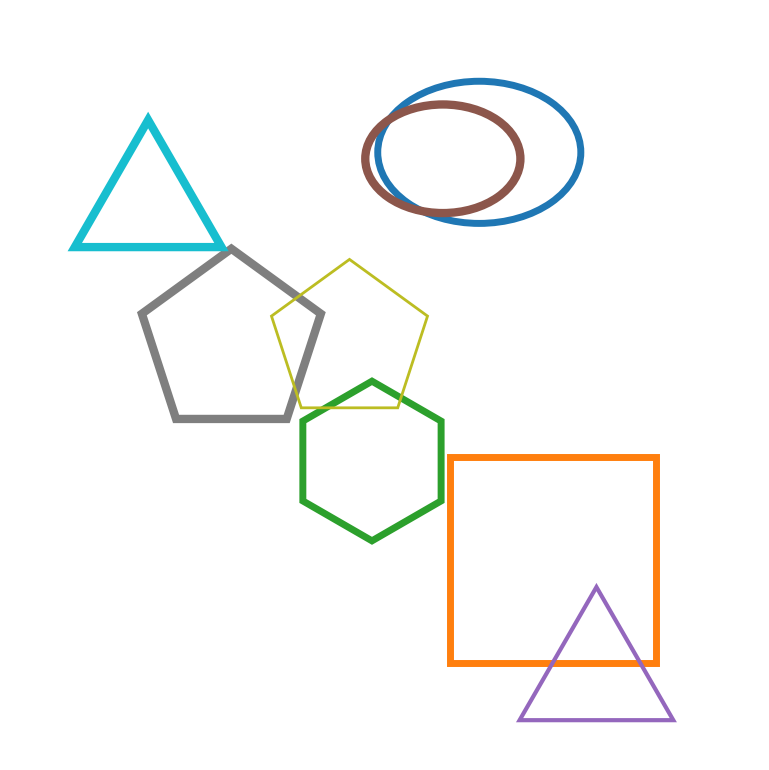[{"shape": "oval", "thickness": 2.5, "radius": 0.66, "center": [0.622, 0.802]}, {"shape": "square", "thickness": 2.5, "radius": 0.67, "center": [0.718, 0.272]}, {"shape": "hexagon", "thickness": 2.5, "radius": 0.52, "center": [0.483, 0.401]}, {"shape": "triangle", "thickness": 1.5, "radius": 0.58, "center": [0.775, 0.122]}, {"shape": "oval", "thickness": 3, "radius": 0.5, "center": [0.575, 0.794]}, {"shape": "pentagon", "thickness": 3, "radius": 0.61, "center": [0.3, 0.555]}, {"shape": "pentagon", "thickness": 1, "radius": 0.53, "center": [0.454, 0.557]}, {"shape": "triangle", "thickness": 3, "radius": 0.55, "center": [0.192, 0.734]}]